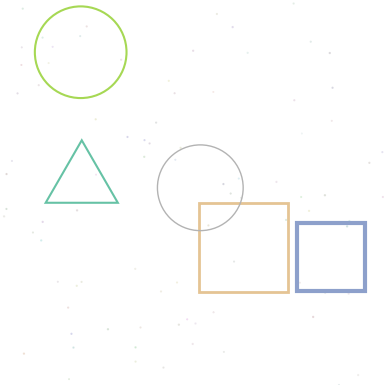[{"shape": "triangle", "thickness": 1.5, "radius": 0.54, "center": [0.212, 0.527]}, {"shape": "square", "thickness": 3, "radius": 0.45, "center": [0.859, 0.333]}, {"shape": "circle", "thickness": 1.5, "radius": 0.6, "center": [0.21, 0.864]}, {"shape": "square", "thickness": 2, "radius": 0.58, "center": [0.632, 0.358]}, {"shape": "circle", "thickness": 1, "radius": 0.56, "center": [0.52, 0.512]}]